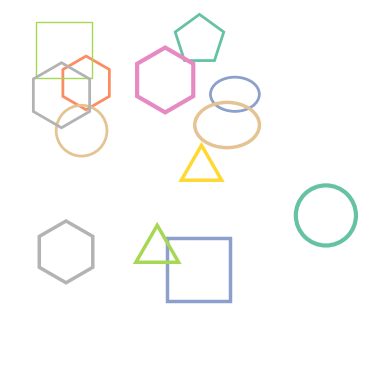[{"shape": "circle", "thickness": 3, "radius": 0.39, "center": [0.846, 0.44]}, {"shape": "pentagon", "thickness": 2, "radius": 0.33, "center": [0.518, 0.896]}, {"shape": "hexagon", "thickness": 2, "radius": 0.35, "center": [0.224, 0.785]}, {"shape": "oval", "thickness": 2, "radius": 0.32, "center": [0.61, 0.755]}, {"shape": "square", "thickness": 2.5, "radius": 0.41, "center": [0.515, 0.3]}, {"shape": "hexagon", "thickness": 3, "radius": 0.42, "center": [0.429, 0.792]}, {"shape": "square", "thickness": 1, "radius": 0.36, "center": [0.165, 0.871]}, {"shape": "triangle", "thickness": 2.5, "radius": 0.32, "center": [0.408, 0.351]}, {"shape": "triangle", "thickness": 2.5, "radius": 0.3, "center": [0.523, 0.562]}, {"shape": "oval", "thickness": 2.5, "radius": 0.42, "center": [0.59, 0.675]}, {"shape": "circle", "thickness": 2, "radius": 0.33, "center": [0.212, 0.661]}, {"shape": "hexagon", "thickness": 2, "radius": 0.42, "center": [0.16, 0.753]}, {"shape": "hexagon", "thickness": 2.5, "radius": 0.4, "center": [0.172, 0.346]}]